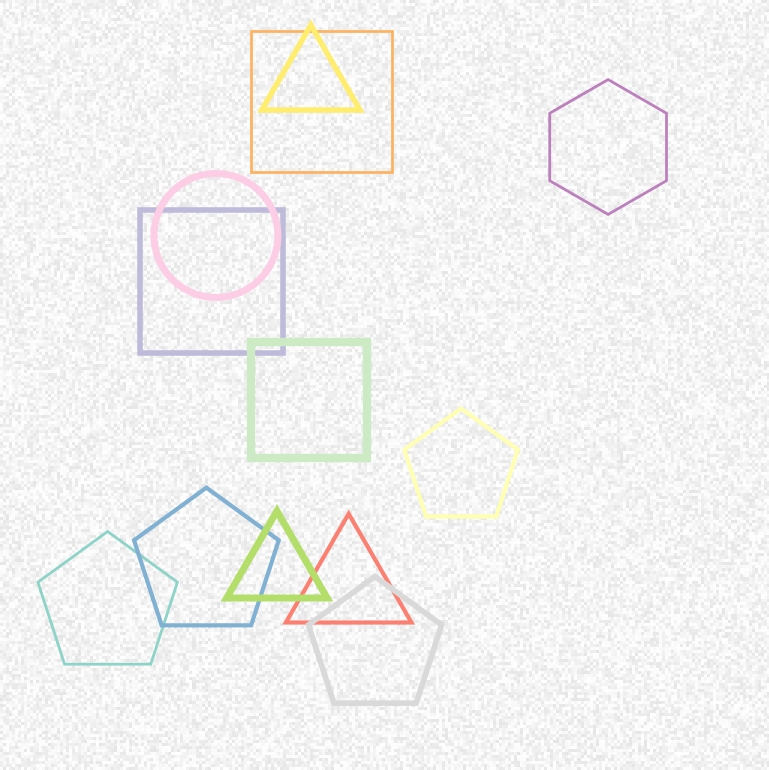[{"shape": "pentagon", "thickness": 1, "radius": 0.48, "center": [0.14, 0.214]}, {"shape": "pentagon", "thickness": 1.5, "radius": 0.39, "center": [0.599, 0.392]}, {"shape": "square", "thickness": 2, "radius": 0.47, "center": [0.274, 0.635]}, {"shape": "triangle", "thickness": 1.5, "radius": 0.47, "center": [0.453, 0.239]}, {"shape": "pentagon", "thickness": 1.5, "radius": 0.49, "center": [0.268, 0.268]}, {"shape": "square", "thickness": 1, "radius": 0.46, "center": [0.417, 0.868]}, {"shape": "triangle", "thickness": 2.5, "radius": 0.38, "center": [0.36, 0.261]}, {"shape": "circle", "thickness": 2.5, "radius": 0.4, "center": [0.28, 0.694]}, {"shape": "pentagon", "thickness": 2, "radius": 0.45, "center": [0.487, 0.16]}, {"shape": "hexagon", "thickness": 1, "radius": 0.44, "center": [0.79, 0.809]}, {"shape": "square", "thickness": 3, "radius": 0.38, "center": [0.402, 0.481]}, {"shape": "triangle", "thickness": 2, "radius": 0.37, "center": [0.404, 0.894]}]